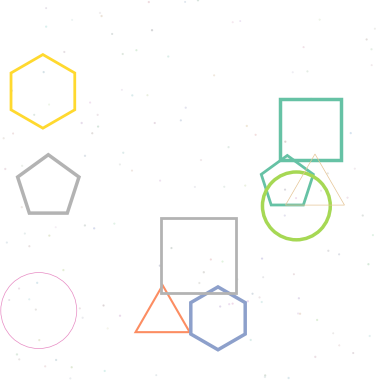[{"shape": "square", "thickness": 2.5, "radius": 0.39, "center": [0.807, 0.663]}, {"shape": "pentagon", "thickness": 2, "radius": 0.36, "center": [0.746, 0.525]}, {"shape": "triangle", "thickness": 1.5, "radius": 0.41, "center": [0.422, 0.178]}, {"shape": "hexagon", "thickness": 2.5, "radius": 0.41, "center": [0.566, 0.173]}, {"shape": "circle", "thickness": 0.5, "radius": 0.49, "center": [0.101, 0.193]}, {"shape": "circle", "thickness": 2.5, "radius": 0.44, "center": [0.77, 0.465]}, {"shape": "hexagon", "thickness": 2, "radius": 0.48, "center": [0.111, 0.763]}, {"shape": "triangle", "thickness": 0.5, "radius": 0.44, "center": [0.818, 0.512]}, {"shape": "square", "thickness": 2, "radius": 0.49, "center": [0.516, 0.337]}, {"shape": "pentagon", "thickness": 2.5, "radius": 0.42, "center": [0.125, 0.514]}]